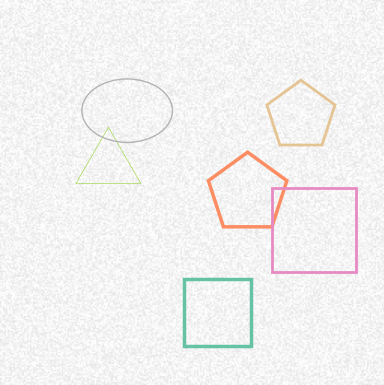[{"shape": "square", "thickness": 2.5, "radius": 0.44, "center": [0.565, 0.189]}, {"shape": "pentagon", "thickness": 2.5, "radius": 0.54, "center": [0.643, 0.498]}, {"shape": "square", "thickness": 2, "radius": 0.54, "center": [0.815, 0.402]}, {"shape": "triangle", "thickness": 0.5, "radius": 0.49, "center": [0.282, 0.572]}, {"shape": "pentagon", "thickness": 2, "radius": 0.47, "center": [0.782, 0.699]}, {"shape": "oval", "thickness": 1, "radius": 0.59, "center": [0.33, 0.713]}]